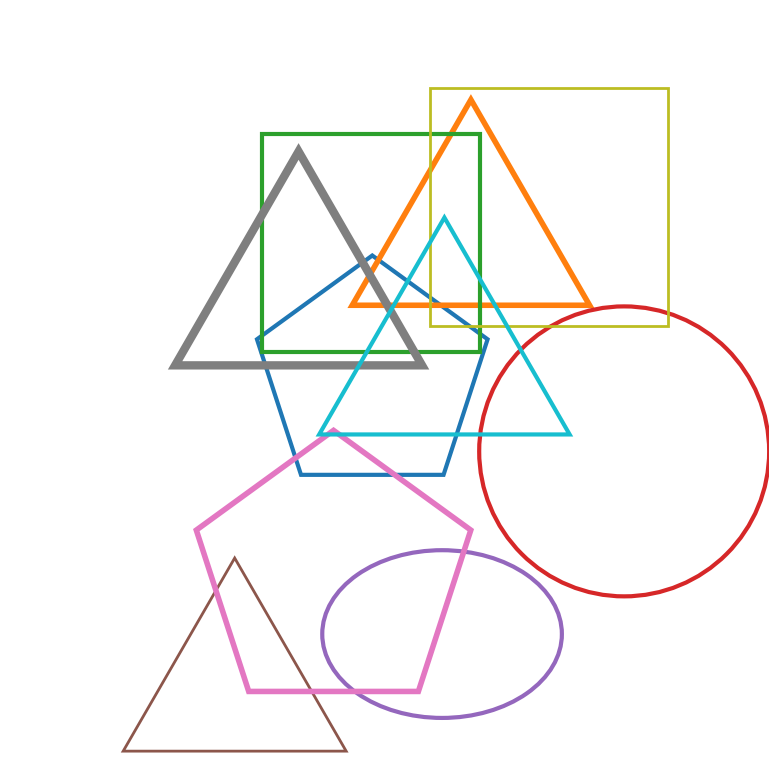[{"shape": "pentagon", "thickness": 1.5, "radius": 0.79, "center": [0.483, 0.511]}, {"shape": "triangle", "thickness": 2, "radius": 0.89, "center": [0.612, 0.693]}, {"shape": "square", "thickness": 1.5, "radius": 0.71, "center": [0.482, 0.684]}, {"shape": "circle", "thickness": 1.5, "radius": 0.94, "center": [0.811, 0.414]}, {"shape": "oval", "thickness": 1.5, "radius": 0.78, "center": [0.574, 0.177]}, {"shape": "triangle", "thickness": 1, "radius": 0.84, "center": [0.305, 0.108]}, {"shape": "pentagon", "thickness": 2, "radius": 0.94, "center": [0.433, 0.254]}, {"shape": "triangle", "thickness": 3, "radius": 0.93, "center": [0.388, 0.618]}, {"shape": "square", "thickness": 1, "radius": 0.77, "center": [0.713, 0.732]}, {"shape": "triangle", "thickness": 1.5, "radius": 0.94, "center": [0.577, 0.53]}]